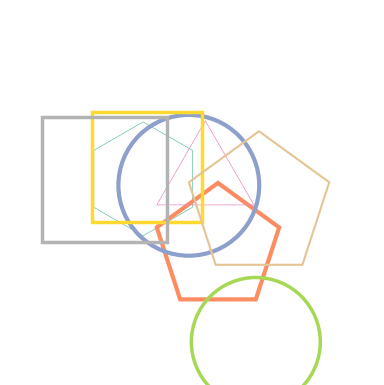[{"shape": "hexagon", "thickness": 0.5, "radius": 0.74, "center": [0.372, 0.535]}, {"shape": "pentagon", "thickness": 3, "radius": 0.84, "center": [0.566, 0.358]}, {"shape": "circle", "thickness": 3, "radius": 0.91, "center": [0.49, 0.519]}, {"shape": "triangle", "thickness": 0.5, "radius": 0.73, "center": [0.533, 0.541]}, {"shape": "circle", "thickness": 2.5, "radius": 0.84, "center": [0.664, 0.112]}, {"shape": "square", "thickness": 2.5, "radius": 0.71, "center": [0.383, 0.565]}, {"shape": "pentagon", "thickness": 1.5, "radius": 0.96, "center": [0.673, 0.467]}, {"shape": "square", "thickness": 2.5, "radius": 0.81, "center": [0.27, 0.533]}]